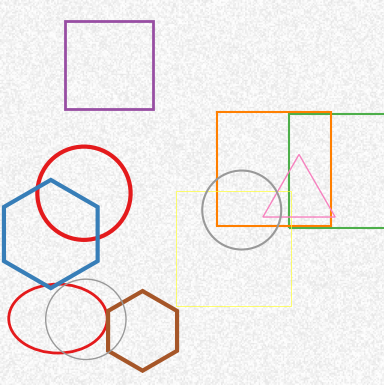[{"shape": "oval", "thickness": 2, "radius": 0.64, "center": [0.151, 0.172]}, {"shape": "circle", "thickness": 3, "radius": 0.61, "center": [0.218, 0.498]}, {"shape": "hexagon", "thickness": 3, "radius": 0.7, "center": [0.132, 0.392]}, {"shape": "square", "thickness": 1.5, "radius": 0.74, "center": [0.899, 0.555]}, {"shape": "square", "thickness": 2, "radius": 0.57, "center": [0.282, 0.831]}, {"shape": "square", "thickness": 1.5, "radius": 0.74, "center": [0.712, 0.561]}, {"shape": "square", "thickness": 0.5, "radius": 0.74, "center": [0.606, 0.354]}, {"shape": "hexagon", "thickness": 3, "radius": 0.52, "center": [0.37, 0.141]}, {"shape": "triangle", "thickness": 1, "radius": 0.54, "center": [0.777, 0.49]}, {"shape": "circle", "thickness": 1.5, "radius": 0.51, "center": [0.628, 0.454]}, {"shape": "circle", "thickness": 1, "radius": 0.52, "center": [0.223, 0.171]}]